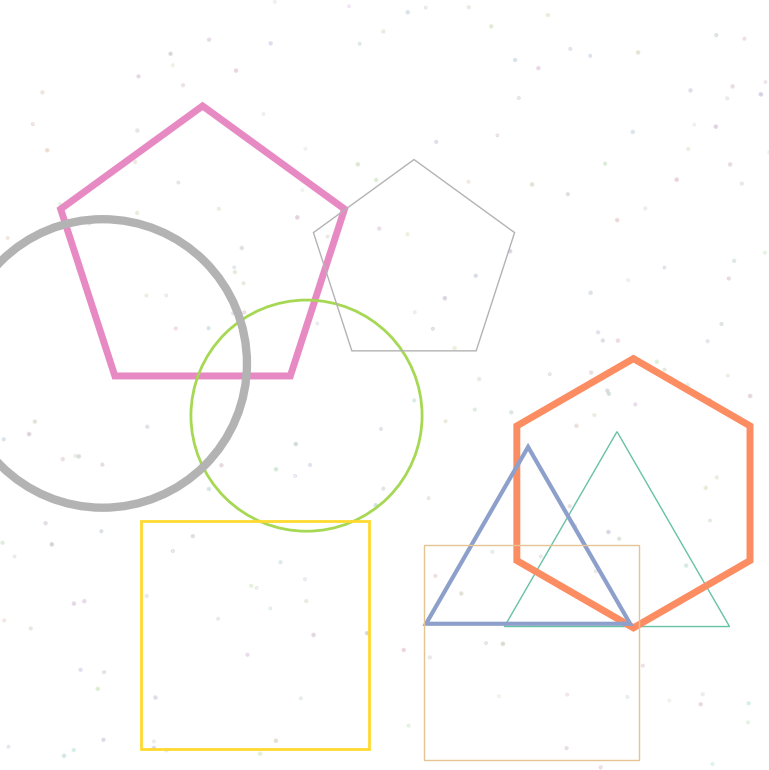[{"shape": "triangle", "thickness": 0.5, "radius": 0.84, "center": [0.801, 0.271]}, {"shape": "hexagon", "thickness": 2.5, "radius": 0.87, "center": [0.823, 0.359]}, {"shape": "triangle", "thickness": 1.5, "radius": 0.77, "center": [0.686, 0.266]}, {"shape": "pentagon", "thickness": 2.5, "radius": 0.97, "center": [0.263, 0.669]}, {"shape": "circle", "thickness": 1, "radius": 0.75, "center": [0.398, 0.46]}, {"shape": "square", "thickness": 1, "radius": 0.74, "center": [0.331, 0.176]}, {"shape": "square", "thickness": 0.5, "radius": 0.7, "center": [0.691, 0.153]}, {"shape": "pentagon", "thickness": 0.5, "radius": 0.69, "center": [0.538, 0.655]}, {"shape": "circle", "thickness": 3, "radius": 0.94, "center": [0.133, 0.528]}]